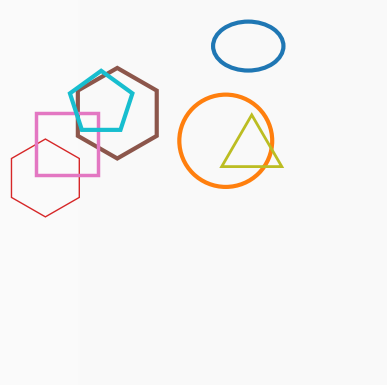[{"shape": "oval", "thickness": 3, "radius": 0.45, "center": [0.641, 0.88]}, {"shape": "circle", "thickness": 3, "radius": 0.6, "center": [0.583, 0.634]}, {"shape": "hexagon", "thickness": 1, "radius": 0.51, "center": [0.117, 0.538]}, {"shape": "hexagon", "thickness": 3, "radius": 0.59, "center": [0.303, 0.706]}, {"shape": "square", "thickness": 2.5, "radius": 0.4, "center": [0.172, 0.627]}, {"shape": "triangle", "thickness": 2, "radius": 0.45, "center": [0.65, 0.612]}, {"shape": "pentagon", "thickness": 3, "radius": 0.42, "center": [0.261, 0.731]}]